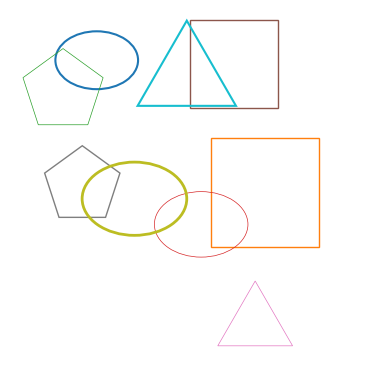[{"shape": "oval", "thickness": 1.5, "radius": 0.54, "center": [0.251, 0.844]}, {"shape": "square", "thickness": 1, "radius": 0.7, "center": [0.688, 0.5]}, {"shape": "pentagon", "thickness": 0.5, "radius": 0.55, "center": [0.164, 0.764]}, {"shape": "oval", "thickness": 0.5, "radius": 0.61, "center": [0.523, 0.417]}, {"shape": "square", "thickness": 1, "radius": 0.57, "center": [0.608, 0.833]}, {"shape": "triangle", "thickness": 0.5, "radius": 0.56, "center": [0.663, 0.158]}, {"shape": "pentagon", "thickness": 1, "radius": 0.51, "center": [0.214, 0.519]}, {"shape": "oval", "thickness": 2, "radius": 0.68, "center": [0.349, 0.484]}, {"shape": "triangle", "thickness": 1.5, "radius": 0.74, "center": [0.485, 0.799]}]